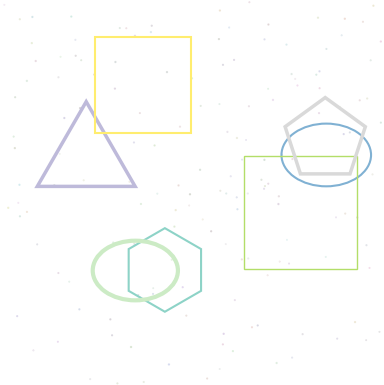[{"shape": "hexagon", "thickness": 1.5, "radius": 0.54, "center": [0.428, 0.299]}, {"shape": "triangle", "thickness": 2.5, "radius": 0.73, "center": [0.224, 0.589]}, {"shape": "oval", "thickness": 1.5, "radius": 0.58, "center": [0.847, 0.597]}, {"shape": "square", "thickness": 1, "radius": 0.74, "center": [0.781, 0.449]}, {"shape": "pentagon", "thickness": 2.5, "radius": 0.55, "center": [0.845, 0.637]}, {"shape": "oval", "thickness": 3, "radius": 0.55, "center": [0.351, 0.297]}, {"shape": "square", "thickness": 1.5, "radius": 0.62, "center": [0.372, 0.779]}]